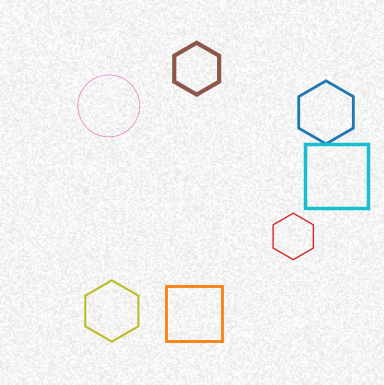[{"shape": "hexagon", "thickness": 2, "radius": 0.41, "center": [0.847, 0.708]}, {"shape": "square", "thickness": 2, "radius": 0.36, "center": [0.503, 0.185]}, {"shape": "hexagon", "thickness": 1, "radius": 0.3, "center": [0.762, 0.386]}, {"shape": "hexagon", "thickness": 3, "radius": 0.34, "center": [0.511, 0.822]}, {"shape": "circle", "thickness": 0.5, "radius": 0.4, "center": [0.282, 0.725]}, {"shape": "hexagon", "thickness": 1.5, "radius": 0.4, "center": [0.29, 0.192]}, {"shape": "square", "thickness": 2.5, "radius": 0.41, "center": [0.873, 0.543]}]